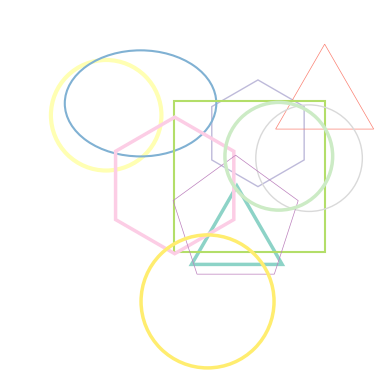[{"shape": "triangle", "thickness": 2.5, "radius": 0.68, "center": [0.615, 0.381]}, {"shape": "circle", "thickness": 3, "radius": 0.72, "center": [0.276, 0.701]}, {"shape": "hexagon", "thickness": 1, "radius": 0.69, "center": [0.67, 0.654]}, {"shape": "triangle", "thickness": 0.5, "radius": 0.74, "center": [0.843, 0.738]}, {"shape": "oval", "thickness": 1.5, "radius": 0.98, "center": [0.365, 0.731]}, {"shape": "square", "thickness": 1.5, "radius": 0.98, "center": [0.649, 0.541]}, {"shape": "hexagon", "thickness": 2.5, "radius": 0.89, "center": [0.454, 0.518]}, {"shape": "circle", "thickness": 1, "radius": 0.69, "center": [0.803, 0.589]}, {"shape": "pentagon", "thickness": 0.5, "radius": 0.85, "center": [0.612, 0.426]}, {"shape": "circle", "thickness": 2.5, "radius": 0.7, "center": [0.724, 0.594]}, {"shape": "circle", "thickness": 2.5, "radius": 0.86, "center": [0.539, 0.217]}]